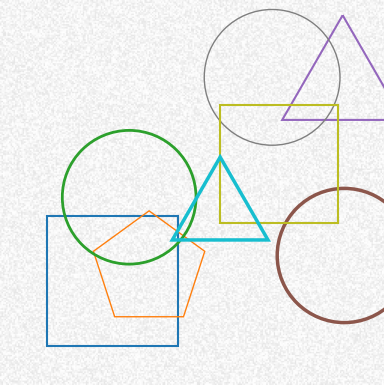[{"shape": "square", "thickness": 1.5, "radius": 0.85, "center": [0.292, 0.269]}, {"shape": "pentagon", "thickness": 1, "radius": 0.76, "center": [0.387, 0.3]}, {"shape": "circle", "thickness": 2, "radius": 0.87, "center": [0.335, 0.488]}, {"shape": "triangle", "thickness": 1.5, "radius": 0.91, "center": [0.89, 0.779]}, {"shape": "circle", "thickness": 2.5, "radius": 0.87, "center": [0.894, 0.336]}, {"shape": "circle", "thickness": 1, "radius": 0.88, "center": [0.707, 0.799]}, {"shape": "square", "thickness": 1.5, "radius": 0.76, "center": [0.725, 0.574]}, {"shape": "triangle", "thickness": 2.5, "radius": 0.72, "center": [0.572, 0.448]}]